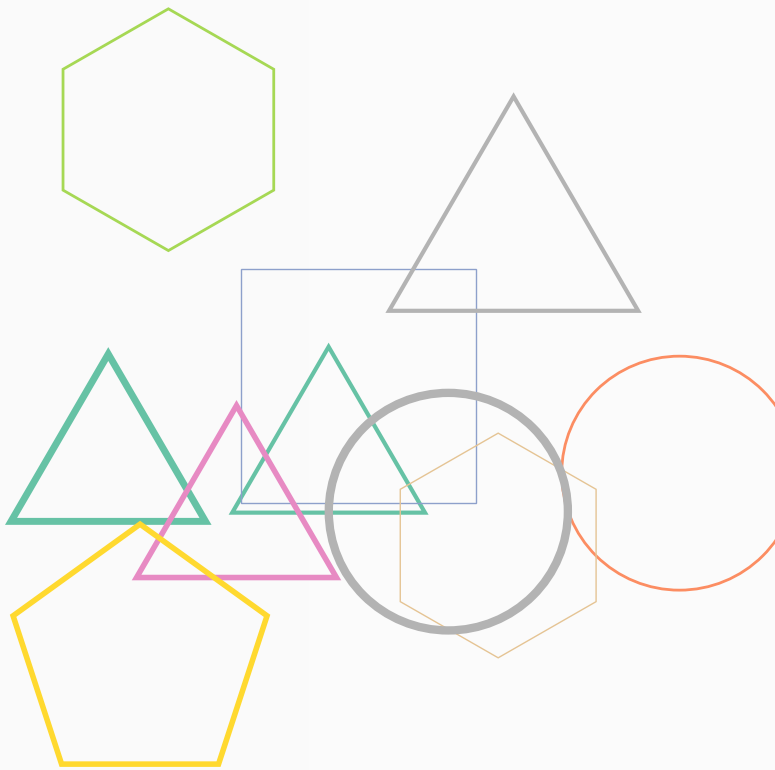[{"shape": "triangle", "thickness": 2.5, "radius": 0.72, "center": [0.14, 0.395]}, {"shape": "triangle", "thickness": 1.5, "radius": 0.72, "center": [0.424, 0.406]}, {"shape": "circle", "thickness": 1, "radius": 0.76, "center": [0.877, 0.386]}, {"shape": "square", "thickness": 0.5, "radius": 0.76, "center": [0.463, 0.498]}, {"shape": "triangle", "thickness": 2, "radius": 0.74, "center": [0.305, 0.324]}, {"shape": "hexagon", "thickness": 1, "radius": 0.78, "center": [0.217, 0.832]}, {"shape": "pentagon", "thickness": 2, "radius": 0.86, "center": [0.181, 0.147]}, {"shape": "hexagon", "thickness": 0.5, "radius": 0.73, "center": [0.643, 0.292]}, {"shape": "circle", "thickness": 3, "radius": 0.77, "center": [0.579, 0.336]}, {"shape": "triangle", "thickness": 1.5, "radius": 0.93, "center": [0.663, 0.689]}]